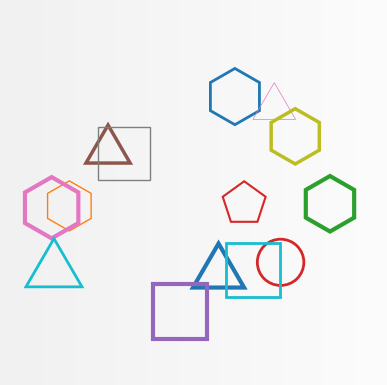[{"shape": "hexagon", "thickness": 2, "radius": 0.37, "center": [0.606, 0.749]}, {"shape": "triangle", "thickness": 3, "radius": 0.38, "center": [0.564, 0.291]}, {"shape": "hexagon", "thickness": 1, "radius": 0.32, "center": [0.179, 0.465]}, {"shape": "hexagon", "thickness": 3, "radius": 0.36, "center": [0.852, 0.471]}, {"shape": "circle", "thickness": 2, "radius": 0.3, "center": [0.724, 0.319]}, {"shape": "pentagon", "thickness": 1.5, "radius": 0.29, "center": [0.63, 0.471]}, {"shape": "square", "thickness": 3, "radius": 0.35, "center": [0.464, 0.191]}, {"shape": "triangle", "thickness": 2.5, "radius": 0.33, "center": [0.279, 0.609]}, {"shape": "hexagon", "thickness": 3, "radius": 0.4, "center": [0.133, 0.46]}, {"shape": "triangle", "thickness": 0.5, "radius": 0.32, "center": [0.708, 0.722]}, {"shape": "square", "thickness": 1, "radius": 0.34, "center": [0.32, 0.602]}, {"shape": "hexagon", "thickness": 2.5, "radius": 0.36, "center": [0.762, 0.646]}, {"shape": "triangle", "thickness": 2, "radius": 0.42, "center": [0.139, 0.297]}, {"shape": "square", "thickness": 2, "radius": 0.35, "center": [0.652, 0.299]}]